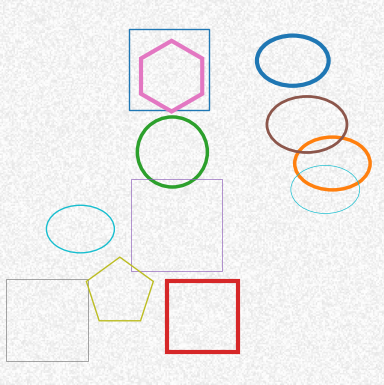[{"shape": "square", "thickness": 1, "radius": 0.52, "center": [0.44, 0.82]}, {"shape": "oval", "thickness": 3, "radius": 0.47, "center": [0.76, 0.842]}, {"shape": "oval", "thickness": 2.5, "radius": 0.49, "center": [0.863, 0.575]}, {"shape": "circle", "thickness": 2.5, "radius": 0.45, "center": [0.448, 0.605]}, {"shape": "square", "thickness": 3, "radius": 0.46, "center": [0.526, 0.177]}, {"shape": "square", "thickness": 0.5, "radius": 0.59, "center": [0.458, 0.416]}, {"shape": "oval", "thickness": 2, "radius": 0.52, "center": [0.797, 0.677]}, {"shape": "hexagon", "thickness": 3, "radius": 0.46, "center": [0.446, 0.802]}, {"shape": "square", "thickness": 0.5, "radius": 0.53, "center": [0.122, 0.168]}, {"shape": "pentagon", "thickness": 1, "radius": 0.46, "center": [0.311, 0.241]}, {"shape": "oval", "thickness": 0.5, "radius": 0.45, "center": [0.845, 0.508]}, {"shape": "oval", "thickness": 1, "radius": 0.44, "center": [0.209, 0.405]}]